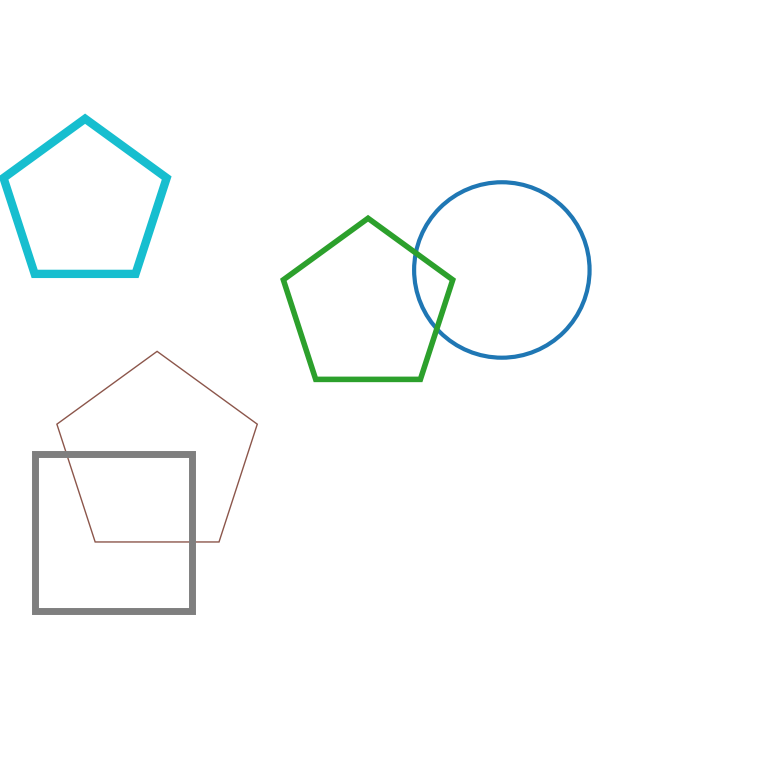[{"shape": "circle", "thickness": 1.5, "radius": 0.57, "center": [0.652, 0.649]}, {"shape": "pentagon", "thickness": 2, "radius": 0.58, "center": [0.478, 0.601]}, {"shape": "pentagon", "thickness": 0.5, "radius": 0.68, "center": [0.204, 0.407]}, {"shape": "square", "thickness": 2.5, "radius": 0.51, "center": [0.148, 0.308]}, {"shape": "pentagon", "thickness": 3, "radius": 0.56, "center": [0.111, 0.734]}]